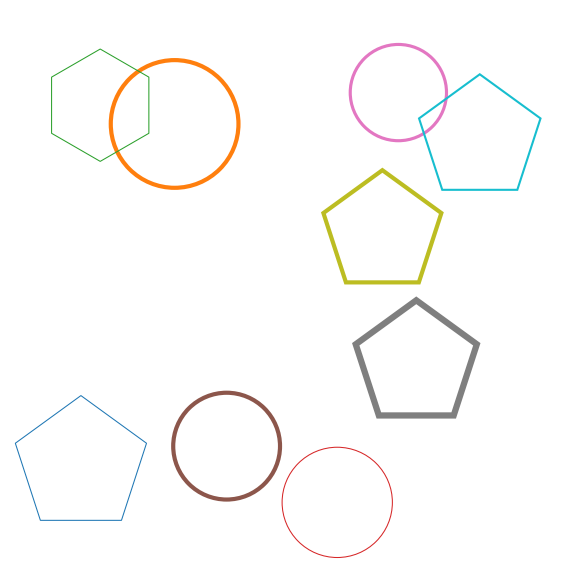[{"shape": "pentagon", "thickness": 0.5, "radius": 0.6, "center": [0.14, 0.195]}, {"shape": "circle", "thickness": 2, "radius": 0.55, "center": [0.302, 0.784]}, {"shape": "hexagon", "thickness": 0.5, "radius": 0.49, "center": [0.174, 0.817]}, {"shape": "circle", "thickness": 0.5, "radius": 0.48, "center": [0.584, 0.129]}, {"shape": "circle", "thickness": 2, "radius": 0.46, "center": [0.392, 0.227]}, {"shape": "circle", "thickness": 1.5, "radius": 0.42, "center": [0.69, 0.839]}, {"shape": "pentagon", "thickness": 3, "radius": 0.55, "center": [0.721, 0.369]}, {"shape": "pentagon", "thickness": 2, "radius": 0.54, "center": [0.662, 0.597]}, {"shape": "pentagon", "thickness": 1, "radius": 0.55, "center": [0.831, 0.76]}]